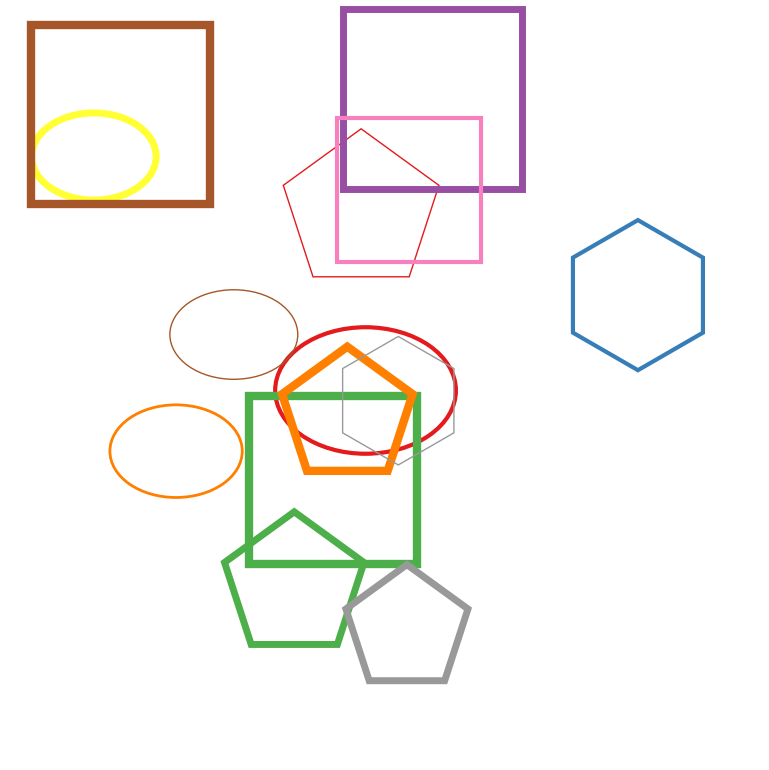[{"shape": "oval", "thickness": 1.5, "radius": 0.59, "center": [0.475, 0.493]}, {"shape": "pentagon", "thickness": 0.5, "radius": 0.53, "center": [0.469, 0.726]}, {"shape": "hexagon", "thickness": 1.5, "radius": 0.49, "center": [0.828, 0.617]}, {"shape": "pentagon", "thickness": 2.5, "radius": 0.48, "center": [0.382, 0.24]}, {"shape": "square", "thickness": 3, "radius": 0.54, "center": [0.432, 0.376]}, {"shape": "square", "thickness": 2.5, "radius": 0.58, "center": [0.562, 0.871]}, {"shape": "pentagon", "thickness": 3, "radius": 0.45, "center": [0.451, 0.461]}, {"shape": "oval", "thickness": 1, "radius": 0.43, "center": [0.229, 0.414]}, {"shape": "oval", "thickness": 2.5, "radius": 0.4, "center": [0.122, 0.797]}, {"shape": "oval", "thickness": 0.5, "radius": 0.42, "center": [0.304, 0.566]}, {"shape": "square", "thickness": 3, "radius": 0.58, "center": [0.156, 0.852]}, {"shape": "square", "thickness": 1.5, "radius": 0.47, "center": [0.531, 0.753]}, {"shape": "hexagon", "thickness": 0.5, "radius": 0.42, "center": [0.517, 0.48]}, {"shape": "pentagon", "thickness": 2.5, "radius": 0.42, "center": [0.528, 0.183]}]